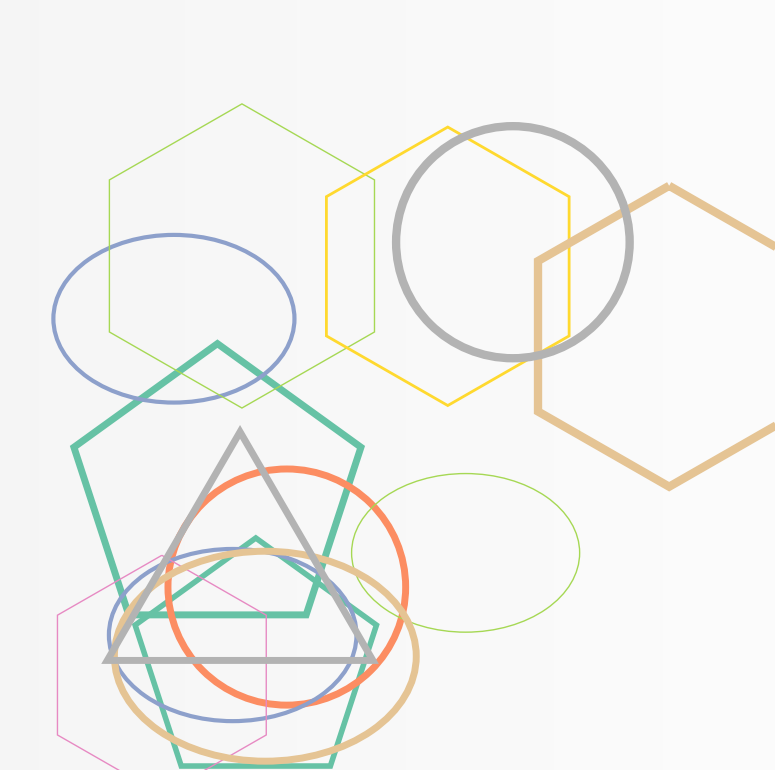[{"shape": "pentagon", "thickness": 2.5, "radius": 0.97, "center": [0.281, 0.359]}, {"shape": "pentagon", "thickness": 2, "radius": 0.82, "center": [0.33, 0.138]}, {"shape": "circle", "thickness": 2.5, "radius": 0.77, "center": [0.37, 0.238]}, {"shape": "oval", "thickness": 1.5, "radius": 0.78, "center": [0.224, 0.586]}, {"shape": "oval", "thickness": 1.5, "radius": 0.8, "center": [0.3, 0.175]}, {"shape": "hexagon", "thickness": 0.5, "radius": 0.78, "center": [0.209, 0.123]}, {"shape": "oval", "thickness": 0.5, "radius": 0.74, "center": [0.601, 0.282]}, {"shape": "hexagon", "thickness": 0.5, "radius": 0.99, "center": [0.312, 0.668]}, {"shape": "hexagon", "thickness": 1, "radius": 0.9, "center": [0.578, 0.654]}, {"shape": "hexagon", "thickness": 3, "radius": 0.98, "center": [0.863, 0.563]}, {"shape": "oval", "thickness": 2.5, "radius": 0.97, "center": [0.342, 0.148]}, {"shape": "triangle", "thickness": 2.5, "radius": 0.99, "center": [0.31, 0.241]}, {"shape": "circle", "thickness": 3, "radius": 0.75, "center": [0.662, 0.685]}]